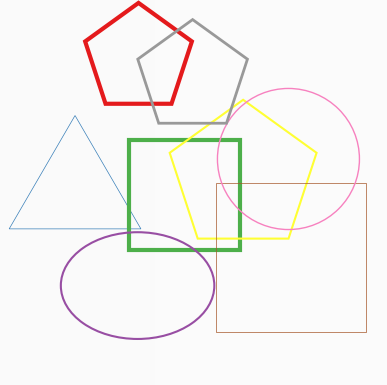[{"shape": "pentagon", "thickness": 3, "radius": 0.72, "center": [0.357, 0.848]}, {"shape": "triangle", "thickness": 0.5, "radius": 0.98, "center": [0.194, 0.504]}, {"shape": "square", "thickness": 3, "radius": 0.71, "center": [0.476, 0.494]}, {"shape": "oval", "thickness": 1.5, "radius": 0.99, "center": [0.355, 0.258]}, {"shape": "pentagon", "thickness": 1.5, "radius": 1.0, "center": [0.627, 0.541]}, {"shape": "square", "thickness": 0.5, "radius": 0.97, "center": [0.752, 0.331]}, {"shape": "circle", "thickness": 1, "radius": 0.92, "center": [0.744, 0.587]}, {"shape": "pentagon", "thickness": 2, "radius": 0.74, "center": [0.497, 0.8]}]